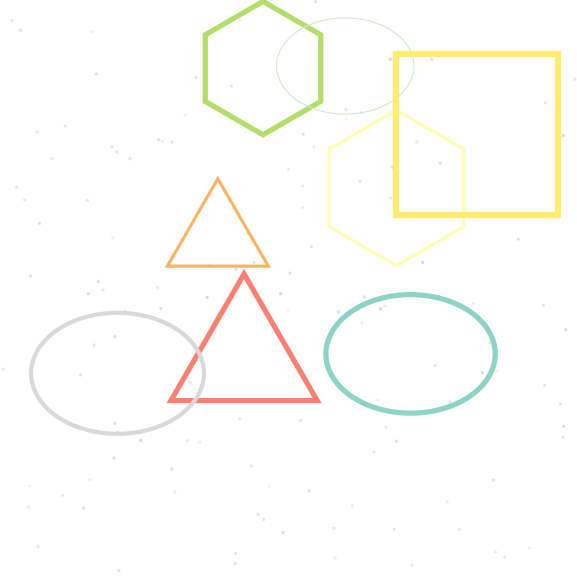[{"shape": "oval", "thickness": 2.5, "radius": 0.73, "center": [0.711, 0.386]}, {"shape": "hexagon", "thickness": 1.5, "radius": 0.67, "center": [0.686, 0.674]}, {"shape": "triangle", "thickness": 2.5, "radius": 0.73, "center": [0.423, 0.379]}, {"shape": "triangle", "thickness": 1.5, "radius": 0.5, "center": [0.377, 0.589]}, {"shape": "hexagon", "thickness": 2.5, "radius": 0.58, "center": [0.455, 0.881]}, {"shape": "oval", "thickness": 2, "radius": 0.75, "center": [0.203, 0.353]}, {"shape": "oval", "thickness": 0.5, "radius": 0.59, "center": [0.598, 0.885]}, {"shape": "square", "thickness": 3, "radius": 0.7, "center": [0.825, 0.766]}]